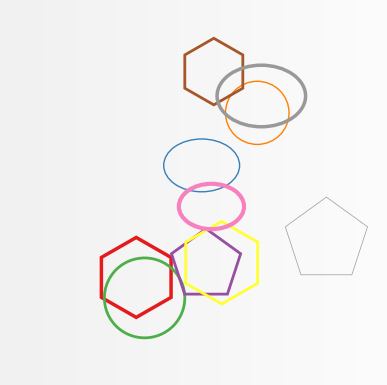[{"shape": "hexagon", "thickness": 2.5, "radius": 0.52, "center": [0.352, 0.279]}, {"shape": "oval", "thickness": 1, "radius": 0.49, "center": [0.52, 0.57]}, {"shape": "circle", "thickness": 2, "radius": 0.52, "center": [0.373, 0.226]}, {"shape": "pentagon", "thickness": 2, "radius": 0.47, "center": [0.532, 0.312]}, {"shape": "circle", "thickness": 1, "radius": 0.41, "center": [0.664, 0.707]}, {"shape": "hexagon", "thickness": 2, "radius": 0.54, "center": [0.572, 0.318]}, {"shape": "hexagon", "thickness": 2, "radius": 0.43, "center": [0.552, 0.814]}, {"shape": "oval", "thickness": 3, "radius": 0.42, "center": [0.546, 0.464]}, {"shape": "pentagon", "thickness": 0.5, "radius": 0.56, "center": [0.842, 0.376]}, {"shape": "oval", "thickness": 2.5, "radius": 0.57, "center": [0.674, 0.751]}]